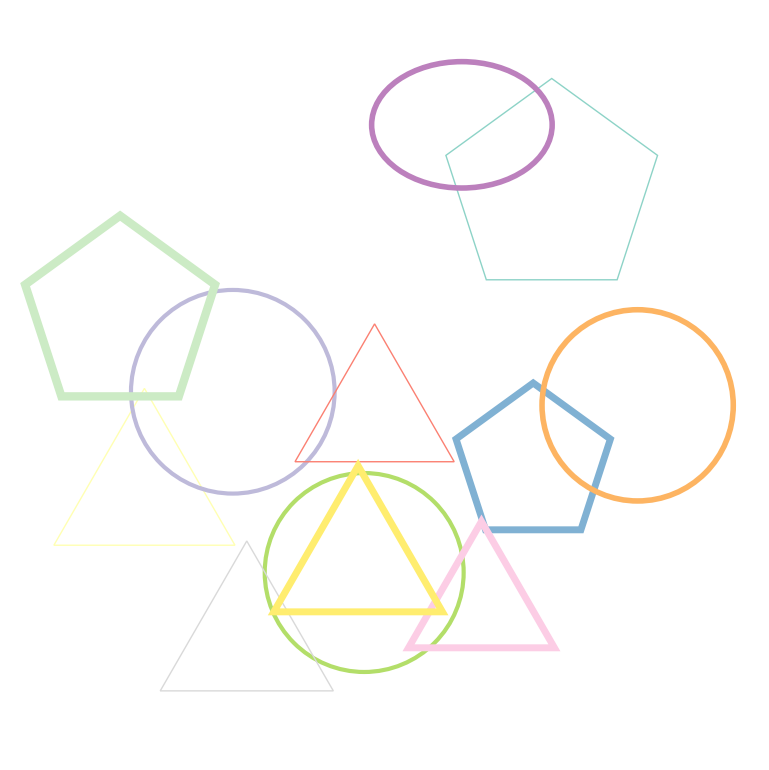[{"shape": "pentagon", "thickness": 0.5, "radius": 0.72, "center": [0.717, 0.754]}, {"shape": "triangle", "thickness": 0.5, "radius": 0.68, "center": [0.188, 0.36]}, {"shape": "circle", "thickness": 1.5, "radius": 0.66, "center": [0.302, 0.491]}, {"shape": "triangle", "thickness": 0.5, "radius": 0.6, "center": [0.486, 0.46]}, {"shape": "pentagon", "thickness": 2.5, "radius": 0.53, "center": [0.692, 0.397]}, {"shape": "circle", "thickness": 2, "radius": 0.62, "center": [0.828, 0.474]}, {"shape": "circle", "thickness": 1.5, "radius": 0.65, "center": [0.473, 0.256]}, {"shape": "triangle", "thickness": 2.5, "radius": 0.55, "center": [0.625, 0.213]}, {"shape": "triangle", "thickness": 0.5, "radius": 0.65, "center": [0.32, 0.168]}, {"shape": "oval", "thickness": 2, "radius": 0.59, "center": [0.6, 0.838]}, {"shape": "pentagon", "thickness": 3, "radius": 0.65, "center": [0.156, 0.59]}, {"shape": "triangle", "thickness": 2.5, "radius": 0.63, "center": [0.465, 0.269]}]